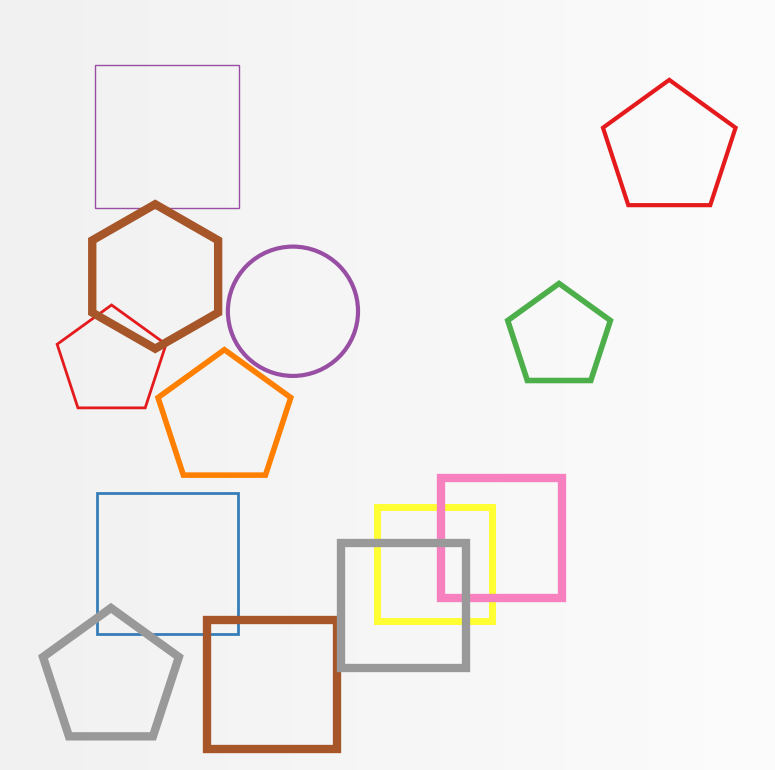[{"shape": "pentagon", "thickness": 1, "radius": 0.37, "center": [0.144, 0.53]}, {"shape": "pentagon", "thickness": 1.5, "radius": 0.45, "center": [0.864, 0.806]}, {"shape": "square", "thickness": 1, "radius": 0.46, "center": [0.216, 0.268]}, {"shape": "pentagon", "thickness": 2, "radius": 0.35, "center": [0.721, 0.562]}, {"shape": "square", "thickness": 0.5, "radius": 0.46, "center": [0.215, 0.823]}, {"shape": "circle", "thickness": 1.5, "radius": 0.42, "center": [0.378, 0.596]}, {"shape": "pentagon", "thickness": 2, "radius": 0.45, "center": [0.29, 0.456]}, {"shape": "square", "thickness": 2.5, "radius": 0.37, "center": [0.56, 0.267]}, {"shape": "square", "thickness": 3, "radius": 0.42, "center": [0.351, 0.111]}, {"shape": "hexagon", "thickness": 3, "radius": 0.47, "center": [0.2, 0.641]}, {"shape": "square", "thickness": 3, "radius": 0.39, "center": [0.648, 0.301]}, {"shape": "pentagon", "thickness": 3, "radius": 0.46, "center": [0.143, 0.118]}, {"shape": "square", "thickness": 3, "radius": 0.4, "center": [0.521, 0.214]}]